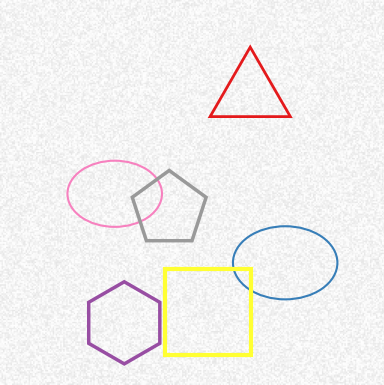[{"shape": "triangle", "thickness": 2, "radius": 0.6, "center": [0.65, 0.757]}, {"shape": "oval", "thickness": 1.5, "radius": 0.68, "center": [0.741, 0.317]}, {"shape": "hexagon", "thickness": 2.5, "radius": 0.53, "center": [0.323, 0.161]}, {"shape": "square", "thickness": 3, "radius": 0.56, "center": [0.54, 0.189]}, {"shape": "oval", "thickness": 1.5, "radius": 0.61, "center": [0.298, 0.497]}, {"shape": "pentagon", "thickness": 2.5, "radius": 0.5, "center": [0.439, 0.456]}]